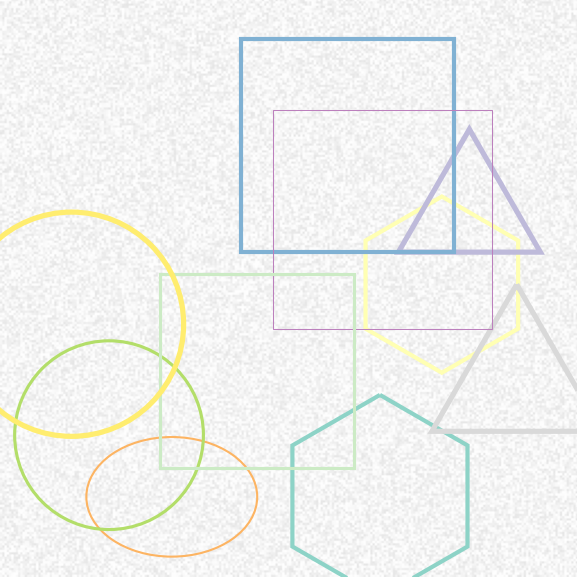[{"shape": "hexagon", "thickness": 2, "radius": 0.88, "center": [0.658, 0.14]}, {"shape": "hexagon", "thickness": 2, "radius": 0.76, "center": [0.765, 0.506]}, {"shape": "triangle", "thickness": 2.5, "radius": 0.71, "center": [0.813, 0.633]}, {"shape": "square", "thickness": 2, "radius": 0.92, "center": [0.602, 0.748]}, {"shape": "oval", "thickness": 1, "radius": 0.74, "center": [0.297, 0.139]}, {"shape": "circle", "thickness": 1.5, "radius": 0.82, "center": [0.189, 0.246]}, {"shape": "triangle", "thickness": 2.5, "radius": 0.85, "center": [0.895, 0.337]}, {"shape": "square", "thickness": 0.5, "radius": 0.95, "center": [0.663, 0.619]}, {"shape": "square", "thickness": 1.5, "radius": 0.84, "center": [0.445, 0.356]}, {"shape": "circle", "thickness": 2.5, "radius": 0.97, "center": [0.124, 0.438]}]